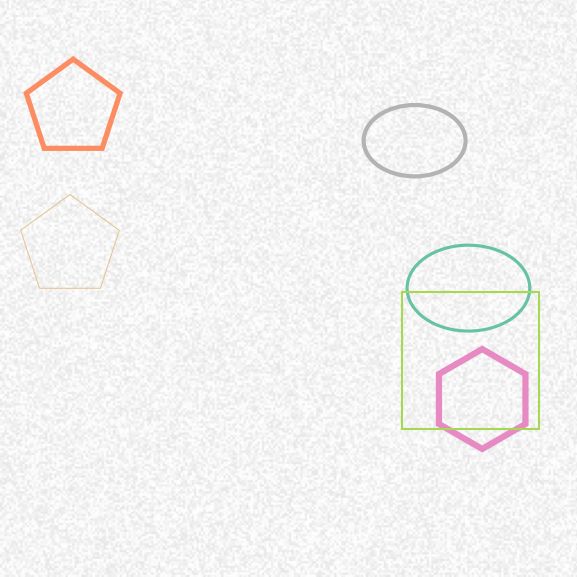[{"shape": "oval", "thickness": 1.5, "radius": 0.53, "center": [0.811, 0.5]}, {"shape": "pentagon", "thickness": 2.5, "radius": 0.43, "center": [0.127, 0.811]}, {"shape": "hexagon", "thickness": 3, "radius": 0.43, "center": [0.835, 0.308]}, {"shape": "square", "thickness": 1, "radius": 0.59, "center": [0.815, 0.375]}, {"shape": "pentagon", "thickness": 0.5, "radius": 0.45, "center": [0.121, 0.573]}, {"shape": "oval", "thickness": 2, "radius": 0.44, "center": [0.718, 0.756]}]